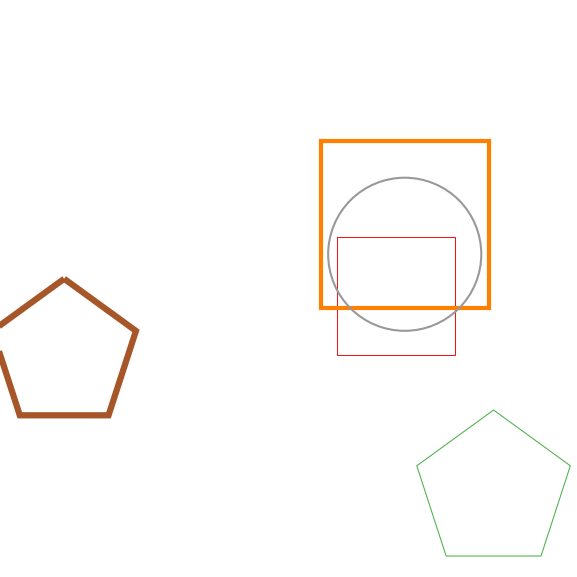[{"shape": "square", "thickness": 0.5, "radius": 0.51, "center": [0.686, 0.486]}, {"shape": "pentagon", "thickness": 0.5, "radius": 0.7, "center": [0.855, 0.149]}, {"shape": "square", "thickness": 2, "radius": 0.73, "center": [0.701, 0.611]}, {"shape": "pentagon", "thickness": 3, "radius": 0.65, "center": [0.111, 0.386]}, {"shape": "circle", "thickness": 1, "radius": 0.66, "center": [0.701, 0.559]}]